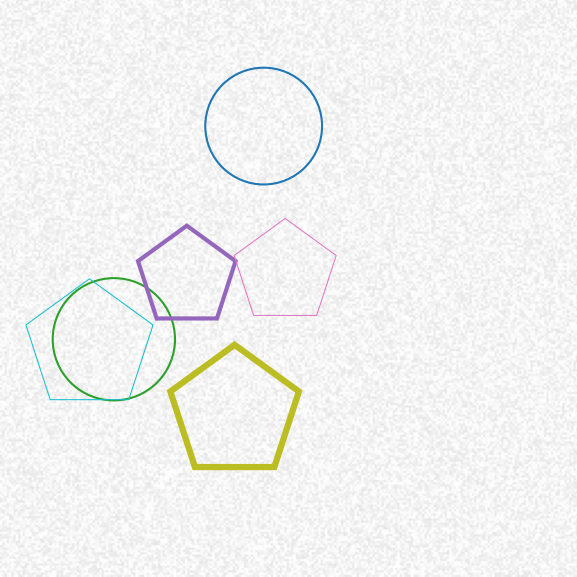[{"shape": "circle", "thickness": 1, "radius": 0.51, "center": [0.457, 0.781]}, {"shape": "circle", "thickness": 1, "radius": 0.53, "center": [0.197, 0.412]}, {"shape": "pentagon", "thickness": 2, "radius": 0.44, "center": [0.323, 0.52]}, {"shape": "pentagon", "thickness": 0.5, "radius": 0.46, "center": [0.494, 0.528]}, {"shape": "pentagon", "thickness": 3, "radius": 0.58, "center": [0.406, 0.285]}, {"shape": "pentagon", "thickness": 0.5, "radius": 0.58, "center": [0.155, 0.401]}]